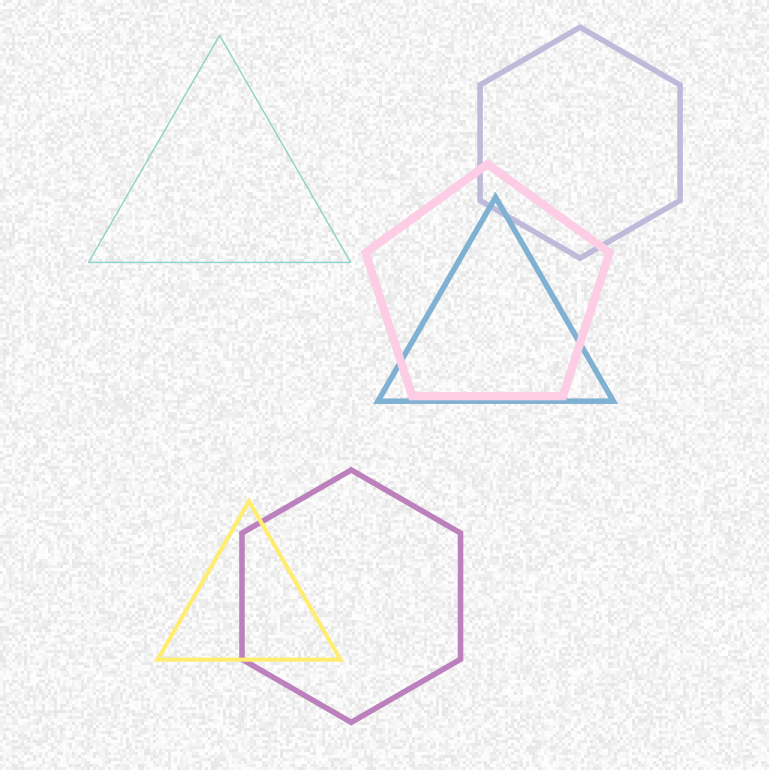[{"shape": "triangle", "thickness": 0.5, "radius": 0.98, "center": [0.285, 0.757]}, {"shape": "hexagon", "thickness": 2, "radius": 0.75, "center": [0.753, 0.815]}, {"shape": "triangle", "thickness": 2, "radius": 0.88, "center": [0.644, 0.567]}, {"shape": "pentagon", "thickness": 3, "radius": 0.83, "center": [0.633, 0.62]}, {"shape": "hexagon", "thickness": 2, "radius": 0.82, "center": [0.456, 0.226]}, {"shape": "triangle", "thickness": 1.5, "radius": 0.69, "center": [0.323, 0.212]}]